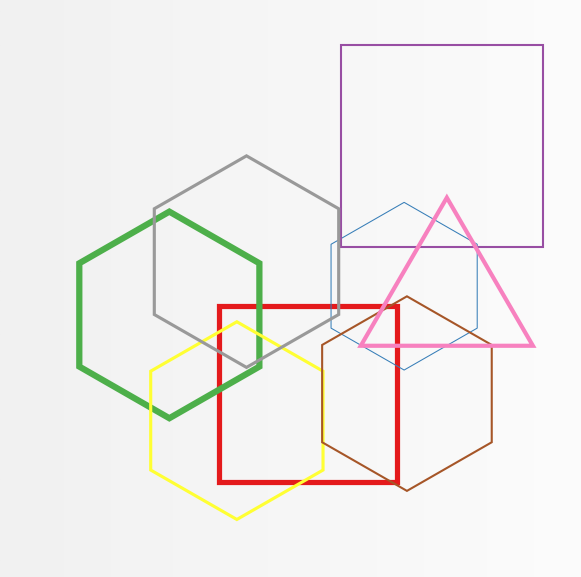[{"shape": "square", "thickness": 2.5, "radius": 0.76, "center": [0.53, 0.317]}, {"shape": "hexagon", "thickness": 0.5, "radius": 0.73, "center": [0.695, 0.504]}, {"shape": "hexagon", "thickness": 3, "radius": 0.89, "center": [0.291, 0.454]}, {"shape": "square", "thickness": 1, "radius": 0.87, "center": [0.76, 0.746]}, {"shape": "hexagon", "thickness": 1.5, "radius": 0.86, "center": [0.408, 0.271]}, {"shape": "hexagon", "thickness": 1, "radius": 0.84, "center": [0.7, 0.318]}, {"shape": "triangle", "thickness": 2, "radius": 0.85, "center": [0.769, 0.486]}, {"shape": "hexagon", "thickness": 1.5, "radius": 0.92, "center": [0.424, 0.546]}]